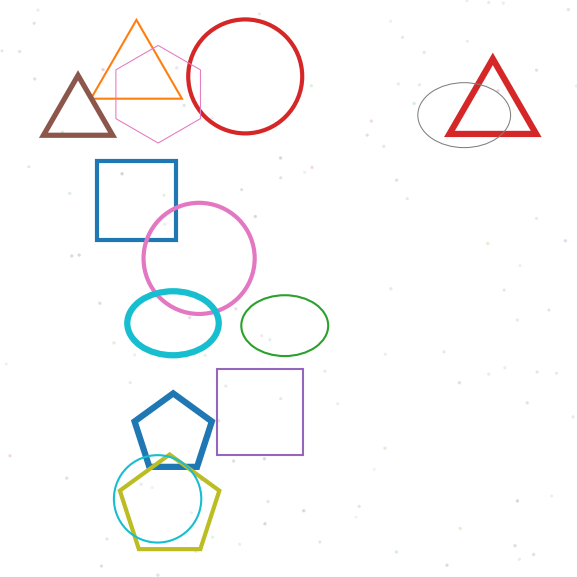[{"shape": "pentagon", "thickness": 3, "radius": 0.35, "center": [0.3, 0.248]}, {"shape": "square", "thickness": 2, "radius": 0.34, "center": [0.236, 0.652]}, {"shape": "triangle", "thickness": 1, "radius": 0.45, "center": [0.236, 0.874]}, {"shape": "oval", "thickness": 1, "radius": 0.38, "center": [0.493, 0.435]}, {"shape": "circle", "thickness": 2, "radius": 0.49, "center": [0.425, 0.867]}, {"shape": "triangle", "thickness": 3, "radius": 0.43, "center": [0.853, 0.811]}, {"shape": "square", "thickness": 1, "radius": 0.37, "center": [0.45, 0.285]}, {"shape": "triangle", "thickness": 2.5, "radius": 0.35, "center": [0.135, 0.799]}, {"shape": "circle", "thickness": 2, "radius": 0.48, "center": [0.345, 0.552]}, {"shape": "hexagon", "thickness": 0.5, "radius": 0.42, "center": [0.274, 0.836]}, {"shape": "oval", "thickness": 0.5, "radius": 0.4, "center": [0.804, 0.8]}, {"shape": "pentagon", "thickness": 2, "radius": 0.45, "center": [0.294, 0.122]}, {"shape": "circle", "thickness": 1, "radius": 0.38, "center": [0.273, 0.135]}, {"shape": "oval", "thickness": 3, "radius": 0.4, "center": [0.3, 0.439]}]